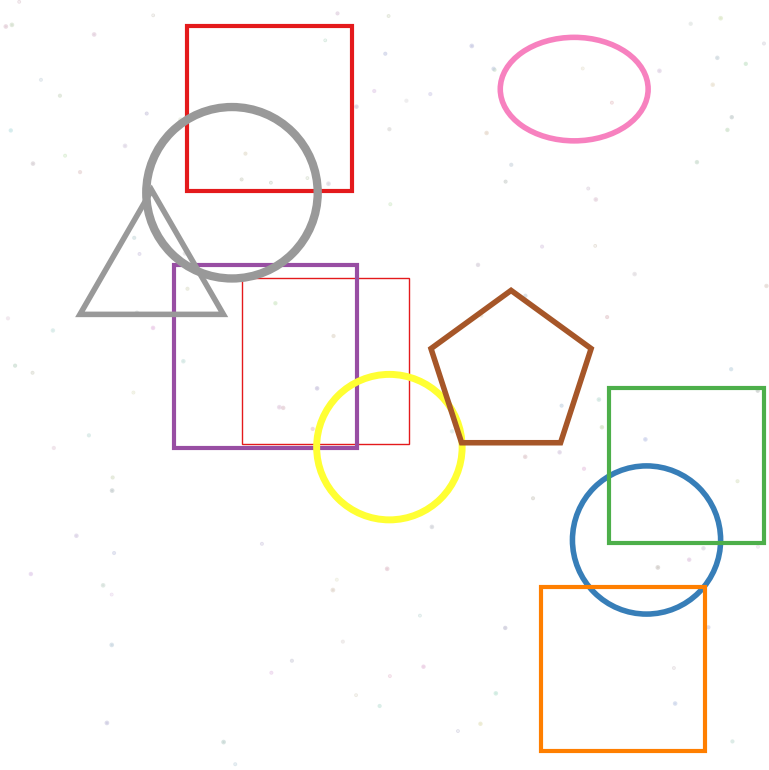[{"shape": "square", "thickness": 1.5, "radius": 0.53, "center": [0.35, 0.859]}, {"shape": "square", "thickness": 0.5, "radius": 0.54, "center": [0.423, 0.531]}, {"shape": "circle", "thickness": 2, "radius": 0.48, "center": [0.84, 0.299]}, {"shape": "square", "thickness": 1.5, "radius": 0.5, "center": [0.892, 0.396]}, {"shape": "square", "thickness": 1.5, "radius": 0.6, "center": [0.345, 0.537]}, {"shape": "square", "thickness": 1.5, "radius": 0.53, "center": [0.809, 0.131]}, {"shape": "circle", "thickness": 2.5, "radius": 0.47, "center": [0.506, 0.419]}, {"shape": "pentagon", "thickness": 2, "radius": 0.55, "center": [0.664, 0.513]}, {"shape": "oval", "thickness": 2, "radius": 0.48, "center": [0.746, 0.884]}, {"shape": "circle", "thickness": 3, "radius": 0.56, "center": [0.301, 0.75]}, {"shape": "triangle", "thickness": 2, "radius": 0.54, "center": [0.197, 0.646]}]